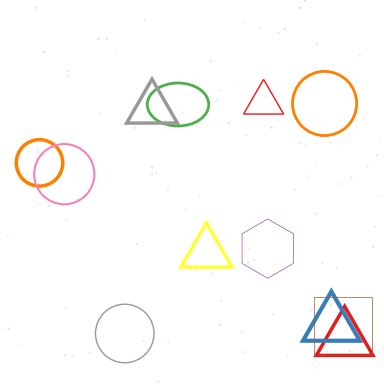[{"shape": "triangle", "thickness": 1, "radius": 0.3, "center": [0.685, 0.734]}, {"shape": "triangle", "thickness": 2.5, "radius": 0.42, "center": [0.895, 0.119]}, {"shape": "triangle", "thickness": 3, "radius": 0.43, "center": [0.861, 0.158]}, {"shape": "oval", "thickness": 2, "radius": 0.4, "center": [0.462, 0.729]}, {"shape": "hexagon", "thickness": 0.5, "radius": 0.39, "center": [0.695, 0.354]}, {"shape": "circle", "thickness": 2, "radius": 0.42, "center": [0.843, 0.731]}, {"shape": "circle", "thickness": 2.5, "radius": 0.3, "center": [0.103, 0.577]}, {"shape": "triangle", "thickness": 2.5, "radius": 0.38, "center": [0.536, 0.344]}, {"shape": "square", "thickness": 0.5, "radius": 0.38, "center": [0.89, 0.152]}, {"shape": "circle", "thickness": 1.5, "radius": 0.39, "center": [0.167, 0.548]}, {"shape": "triangle", "thickness": 2.5, "radius": 0.38, "center": [0.395, 0.718]}, {"shape": "circle", "thickness": 1, "radius": 0.38, "center": [0.324, 0.134]}]